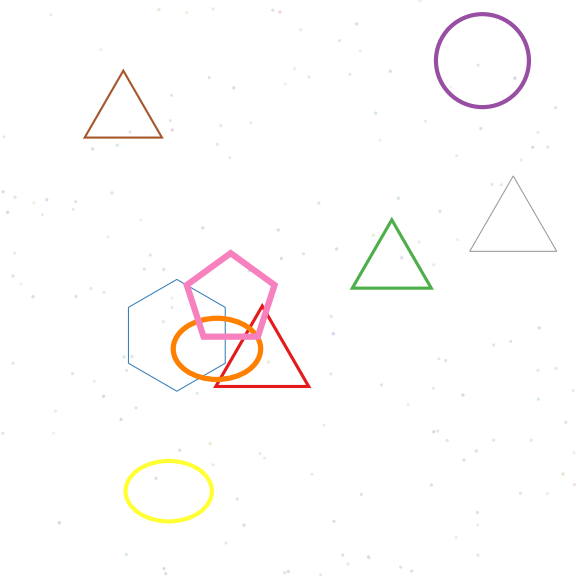[{"shape": "triangle", "thickness": 1.5, "radius": 0.46, "center": [0.454, 0.376]}, {"shape": "hexagon", "thickness": 0.5, "radius": 0.48, "center": [0.306, 0.419]}, {"shape": "triangle", "thickness": 1.5, "radius": 0.39, "center": [0.678, 0.54]}, {"shape": "circle", "thickness": 2, "radius": 0.4, "center": [0.835, 0.894]}, {"shape": "oval", "thickness": 2.5, "radius": 0.38, "center": [0.376, 0.395]}, {"shape": "oval", "thickness": 2, "radius": 0.37, "center": [0.292, 0.149]}, {"shape": "triangle", "thickness": 1, "radius": 0.39, "center": [0.214, 0.8]}, {"shape": "pentagon", "thickness": 3, "radius": 0.4, "center": [0.399, 0.481]}, {"shape": "triangle", "thickness": 0.5, "radius": 0.44, "center": [0.889, 0.607]}]